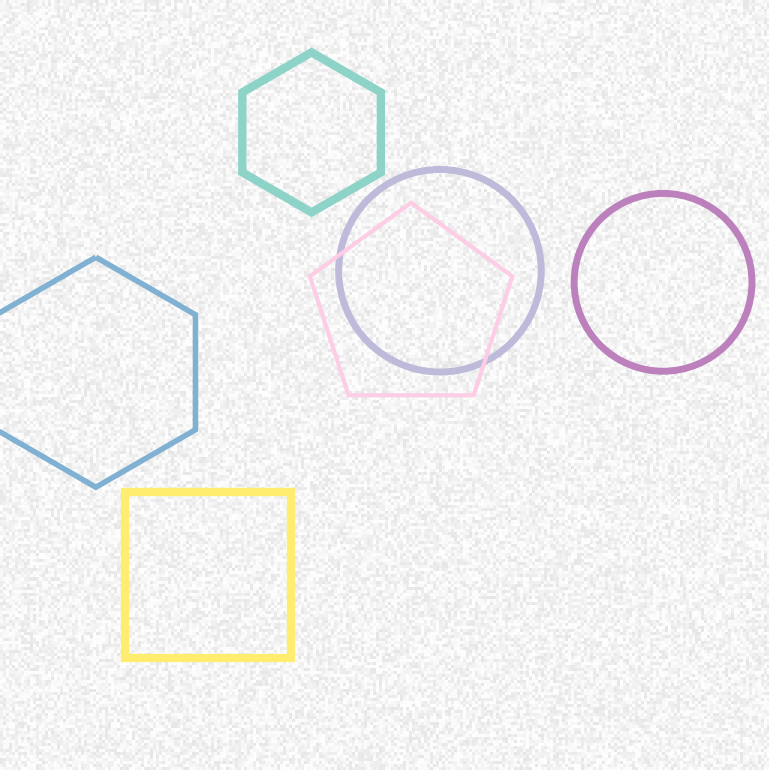[{"shape": "hexagon", "thickness": 3, "radius": 0.52, "center": [0.405, 0.828]}, {"shape": "circle", "thickness": 2.5, "radius": 0.66, "center": [0.571, 0.648]}, {"shape": "hexagon", "thickness": 2, "radius": 0.75, "center": [0.124, 0.517]}, {"shape": "pentagon", "thickness": 1.5, "radius": 0.69, "center": [0.534, 0.598]}, {"shape": "circle", "thickness": 2.5, "radius": 0.58, "center": [0.861, 0.633]}, {"shape": "square", "thickness": 3, "radius": 0.54, "center": [0.27, 0.253]}]